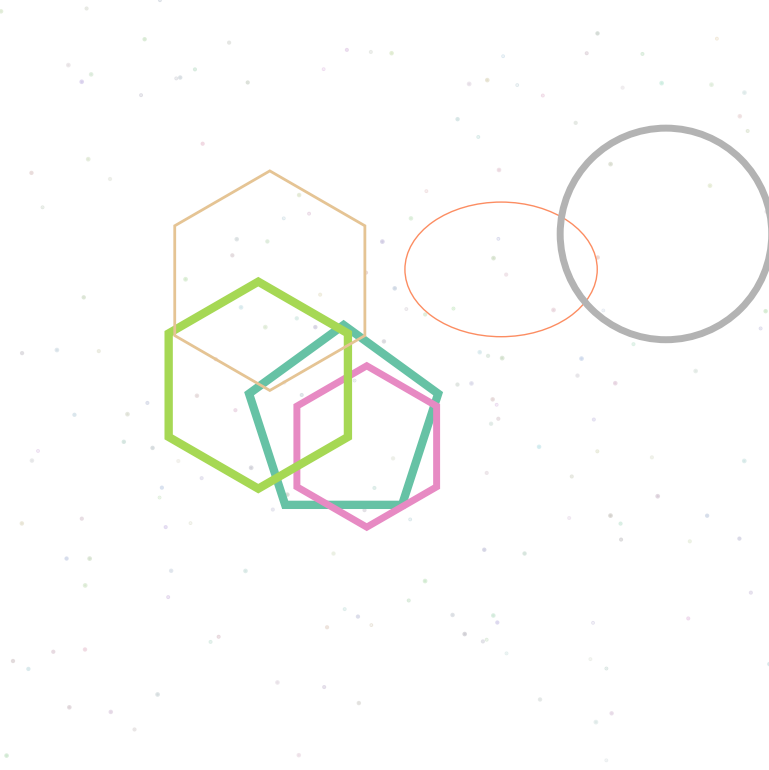[{"shape": "pentagon", "thickness": 3, "radius": 0.65, "center": [0.446, 0.449]}, {"shape": "oval", "thickness": 0.5, "radius": 0.62, "center": [0.651, 0.65]}, {"shape": "hexagon", "thickness": 2.5, "radius": 0.52, "center": [0.476, 0.42]}, {"shape": "hexagon", "thickness": 3, "radius": 0.67, "center": [0.335, 0.5]}, {"shape": "hexagon", "thickness": 1, "radius": 0.71, "center": [0.35, 0.635]}, {"shape": "circle", "thickness": 2.5, "radius": 0.69, "center": [0.865, 0.696]}]